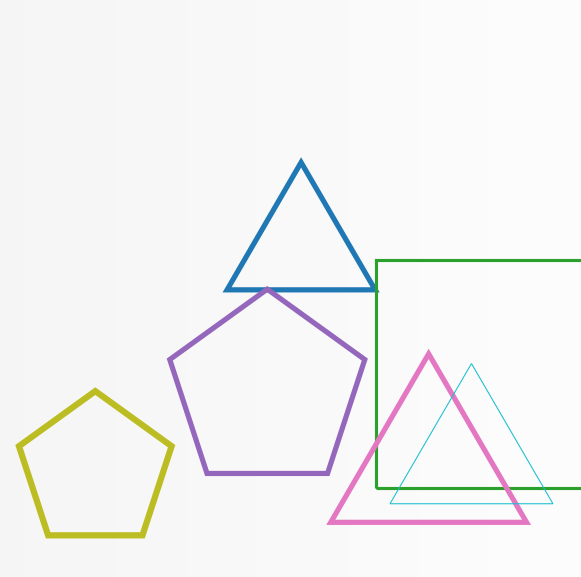[{"shape": "triangle", "thickness": 2.5, "radius": 0.74, "center": [0.518, 0.571]}, {"shape": "square", "thickness": 1.5, "radius": 0.99, "center": [0.844, 0.352]}, {"shape": "pentagon", "thickness": 2.5, "radius": 0.88, "center": [0.46, 0.322]}, {"shape": "triangle", "thickness": 2.5, "radius": 0.97, "center": [0.737, 0.192]}, {"shape": "pentagon", "thickness": 3, "radius": 0.69, "center": [0.164, 0.184]}, {"shape": "triangle", "thickness": 0.5, "radius": 0.81, "center": [0.811, 0.208]}]